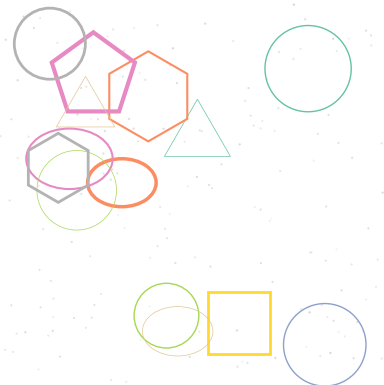[{"shape": "triangle", "thickness": 0.5, "radius": 0.5, "center": [0.513, 0.643]}, {"shape": "circle", "thickness": 1, "radius": 0.56, "center": [0.8, 0.822]}, {"shape": "hexagon", "thickness": 1.5, "radius": 0.58, "center": [0.385, 0.75]}, {"shape": "oval", "thickness": 2.5, "radius": 0.45, "center": [0.317, 0.525]}, {"shape": "circle", "thickness": 1, "radius": 0.54, "center": [0.844, 0.104]}, {"shape": "pentagon", "thickness": 3, "radius": 0.57, "center": [0.242, 0.802]}, {"shape": "oval", "thickness": 1.5, "radius": 0.56, "center": [0.18, 0.588]}, {"shape": "circle", "thickness": 1, "radius": 0.42, "center": [0.432, 0.18]}, {"shape": "circle", "thickness": 0.5, "radius": 0.52, "center": [0.199, 0.506]}, {"shape": "square", "thickness": 2, "radius": 0.4, "center": [0.62, 0.161]}, {"shape": "triangle", "thickness": 0.5, "radius": 0.44, "center": [0.222, 0.714]}, {"shape": "oval", "thickness": 0.5, "radius": 0.46, "center": [0.461, 0.14]}, {"shape": "circle", "thickness": 2, "radius": 0.46, "center": [0.129, 0.887]}, {"shape": "hexagon", "thickness": 2, "radius": 0.45, "center": [0.151, 0.564]}]